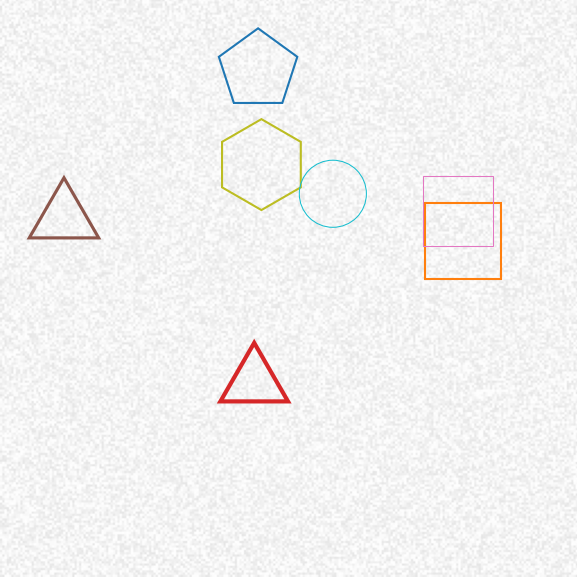[{"shape": "pentagon", "thickness": 1, "radius": 0.36, "center": [0.447, 0.879]}, {"shape": "square", "thickness": 1, "radius": 0.33, "center": [0.801, 0.582]}, {"shape": "triangle", "thickness": 2, "radius": 0.34, "center": [0.44, 0.338]}, {"shape": "triangle", "thickness": 1.5, "radius": 0.35, "center": [0.111, 0.622]}, {"shape": "square", "thickness": 0.5, "radius": 0.3, "center": [0.793, 0.634]}, {"shape": "hexagon", "thickness": 1, "radius": 0.39, "center": [0.453, 0.714]}, {"shape": "circle", "thickness": 0.5, "radius": 0.29, "center": [0.576, 0.664]}]